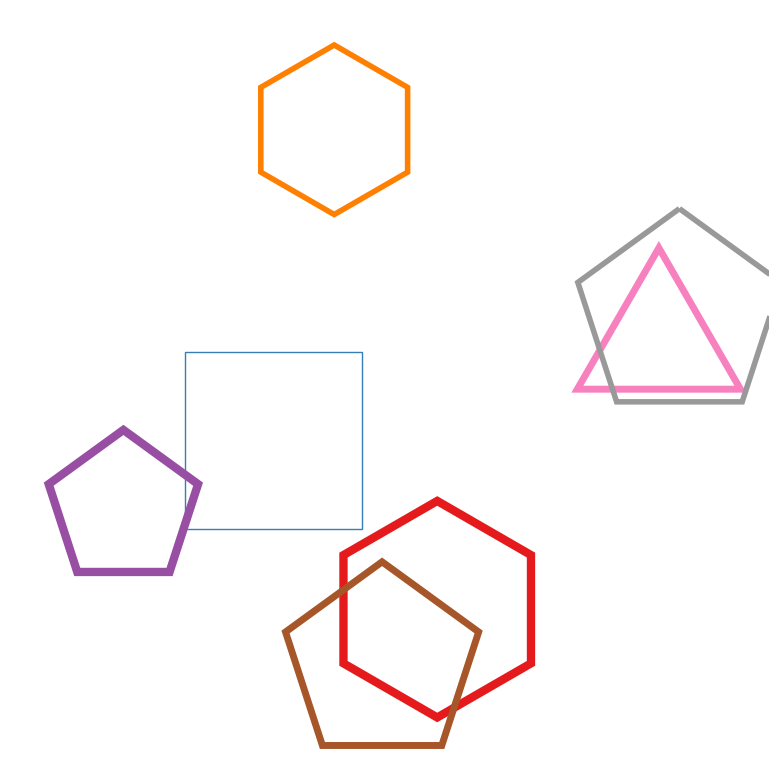[{"shape": "hexagon", "thickness": 3, "radius": 0.7, "center": [0.568, 0.209]}, {"shape": "square", "thickness": 0.5, "radius": 0.57, "center": [0.355, 0.428]}, {"shape": "pentagon", "thickness": 3, "radius": 0.51, "center": [0.16, 0.34]}, {"shape": "hexagon", "thickness": 2, "radius": 0.55, "center": [0.434, 0.831]}, {"shape": "pentagon", "thickness": 2.5, "radius": 0.66, "center": [0.496, 0.139]}, {"shape": "triangle", "thickness": 2.5, "radius": 0.61, "center": [0.856, 0.556]}, {"shape": "pentagon", "thickness": 2, "radius": 0.69, "center": [0.882, 0.59]}]